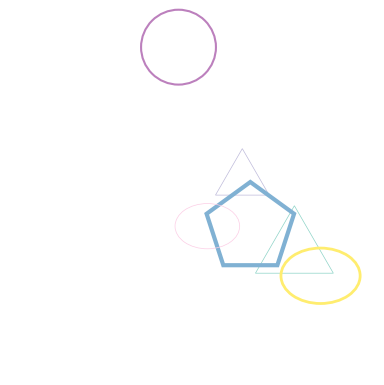[{"shape": "triangle", "thickness": 0.5, "radius": 0.58, "center": [0.765, 0.349]}, {"shape": "triangle", "thickness": 0.5, "radius": 0.4, "center": [0.629, 0.533]}, {"shape": "pentagon", "thickness": 3, "radius": 0.6, "center": [0.65, 0.408]}, {"shape": "oval", "thickness": 0.5, "radius": 0.42, "center": [0.539, 0.413]}, {"shape": "circle", "thickness": 1.5, "radius": 0.49, "center": [0.464, 0.878]}, {"shape": "oval", "thickness": 2, "radius": 0.51, "center": [0.833, 0.284]}]